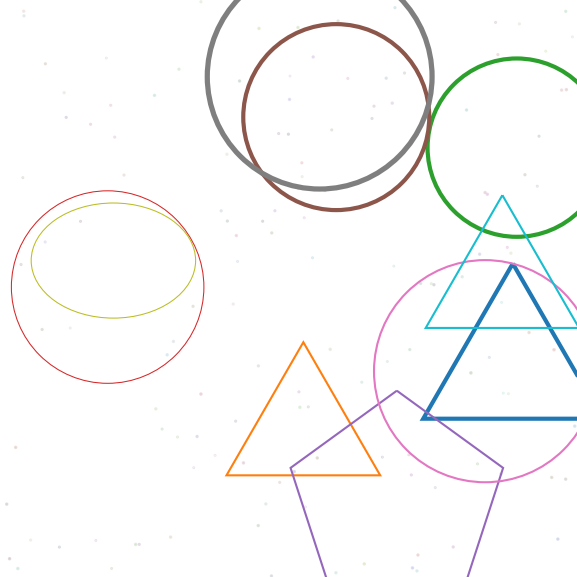[{"shape": "triangle", "thickness": 2, "radius": 0.9, "center": [0.888, 0.364]}, {"shape": "triangle", "thickness": 1, "radius": 0.77, "center": [0.525, 0.253]}, {"shape": "circle", "thickness": 2, "radius": 0.77, "center": [0.895, 0.743]}, {"shape": "circle", "thickness": 0.5, "radius": 0.83, "center": [0.186, 0.502]}, {"shape": "pentagon", "thickness": 1, "radius": 0.97, "center": [0.687, 0.129]}, {"shape": "circle", "thickness": 2, "radius": 0.81, "center": [0.582, 0.796]}, {"shape": "circle", "thickness": 1, "radius": 0.96, "center": [0.84, 0.356]}, {"shape": "circle", "thickness": 2.5, "radius": 0.97, "center": [0.554, 0.866]}, {"shape": "oval", "thickness": 0.5, "radius": 0.71, "center": [0.196, 0.548]}, {"shape": "triangle", "thickness": 1, "radius": 0.77, "center": [0.87, 0.508]}]